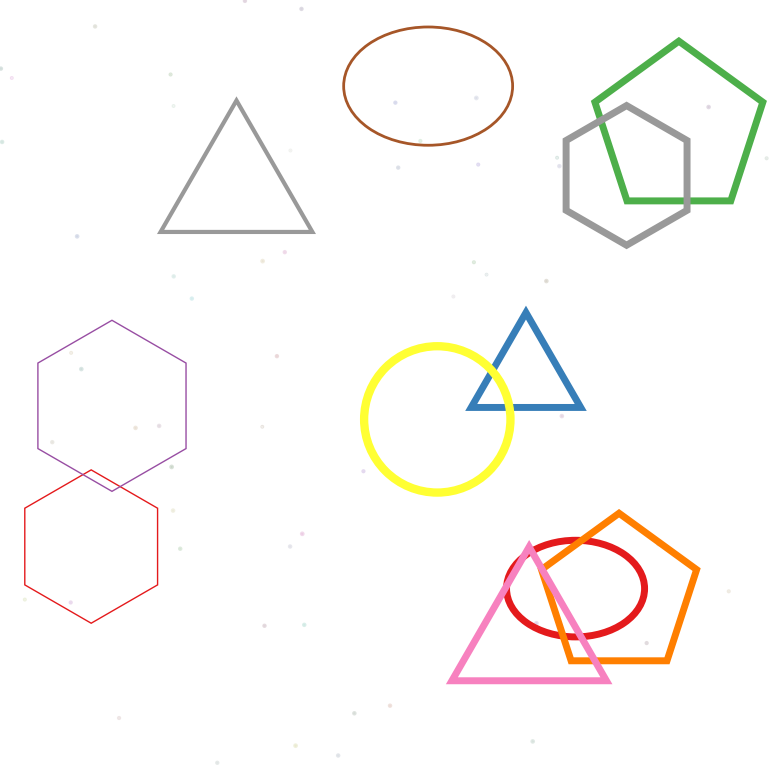[{"shape": "oval", "thickness": 2.5, "radius": 0.45, "center": [0.747, 0.236]}, {"shape": "hexagon", "thickness": 0.5, "radius": 0.5, "center": [0.118, 0.29]}, {"shape": "triangle", "thickness": 2.5, "radius": 0.41, "center": [0.683, 0.512]}, {"shape": "pentagon", "thickness": 2.5, "radius": 0.57, "center": [0.882, 0.832]}, {"shape": "hexagon", "thickness": 0.5, "radius": 0.56, "center": [0.145, 0.473]}, {"shape": "pentagon", "thickness": 2.5, "radius": 0.53, "center": [0.804, 0.228]}, {"shape": "circle", "thickness": 3, "radius": 0.48, "center": [0.568, 0.455]}, {"shape": "oval", "thickness": 1, "radius": 0.55, "center": [0.556, 0.888]}, {"shape": "triangle", "thickness": 2.5, "radius": 0.58, "center": [0.687, 0.174]}, {"shape": "hexagon", "thickness": 2.5, "radius": 0.45, "center": [0.814, 0.772]}, {"shape": "triangle", "thickness": 1.5, "radius": 0.57, "center": [0.307, 0.756]}]